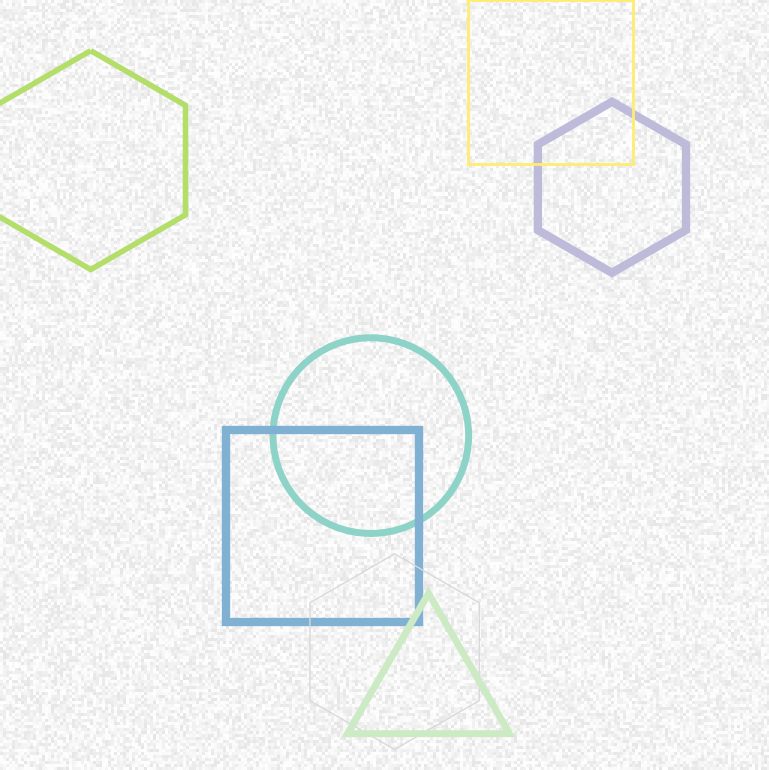[{"shape": "circle", "thickness": 2.5, "radius": 0.64, "center": [0.482, 0.434]}, {"shape": "hexagon", "thickness": 3, "radius": 0.56, "center": [0.795, 0.757]}, {"shape": "square", "thickness": 3, "radius": 0.62, "center": [0.419, 0.317]}, {"shape": "hexagon", "thickness": 2, "radius": 0.71, "center": [0.118, 0.792]}, {"shape": "hexagon", "thickness": 0.5, "radius": 0.64, "center": [0.513, 0.154]}, {"shape": "triangle", "thickness": 2.5, "radius": 0.61, "center": [0.557, 0.108]}, {"shape": "square", "thickness": 1, "radius": 0.53, "center": [0.715, 0.894]}]